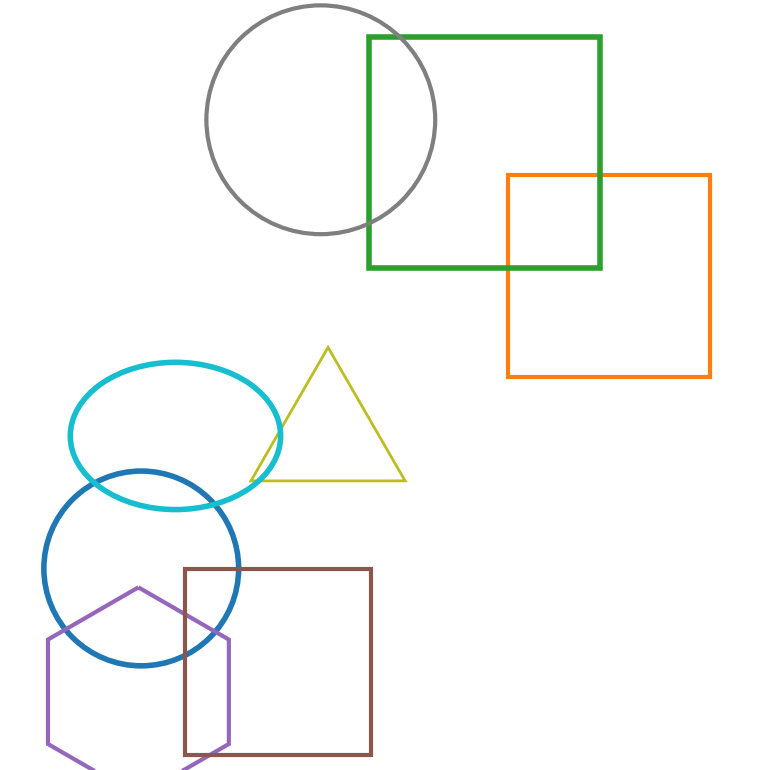[{"shape": "circle", "thickness": 2, "radius": 0.63, "center": [0.183, 0.262]}, {"shape": "square", "thickness": 1.5, "radius": 0.66, "center": [0.791, 0.641]}, {"shape": "square", "thickness": 2, "radius": 0.75, "center": [0.629, 0.802]}, {"shape": "hexagon", "thickness": 1.5, "radius": 0.68, "center": [0.18, 0.102]}, {"shape": "square", "thickness": 1.5, "radius": 0.6, "center": [0.361, 0.14]}, {"shape": "circle", "thickness": 1.5, "radius": 0.74, "center": [0.417, 0.844]}, {"shape": "triangle", "thickness": 1, "radius": 0.58, "center": [0.426, 0.433]}, {"shape": "oval", "thickness": 2, "radius": 0.68, "center": [0.228, 0.434]}]